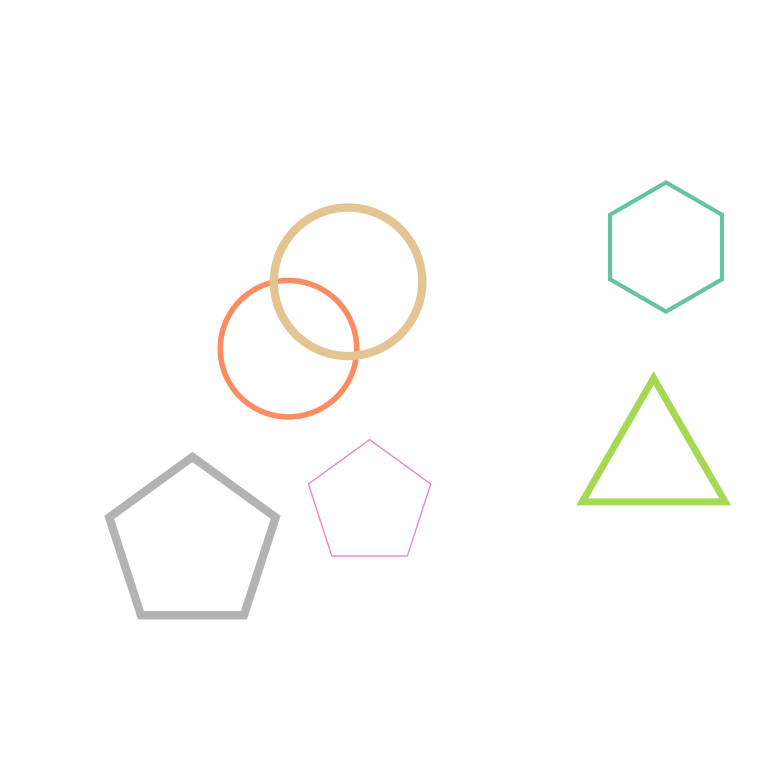[{"shape": "hexagon", "thickness": 1.5, "radius": 0.42, "center": [0.865, 0.679]}, {"shape": "circle", "thickness": 2, "radius": 0.44, "center": [0.375, 0.547]}, {"shape": "pentagon", "thickness": 0.5, "radius": 0.42, "center": [0.48, 0.346]}, {"shape": "triangle", "thickness": 2.5, "radius": 0.54, "center": [0.849, 0.402]}, {"shape": "circle", "thickness": 3, "radius": 0.48, "center": [0.452, 0.634]}, {"shape": "pentagon", "thickness": 3, "radius": 0.57, "center": [0.25, 0.293]}]